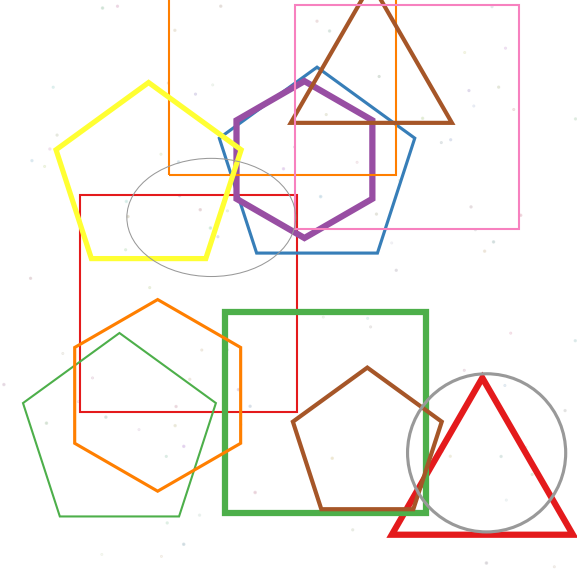[{"shape": "triangle", "thickness": 3, "radius": 0.91, "center": [0.835, 0.164]}, {"shape": "square", "thickness": 1, "radius": 0.94, "center": [0.327, 0.474]}, {"shape": "pentagon", "thickness": 1.5, "radius": 0.89, "center": [0.549, 0.705]}, {"shape": "pentagon", "thickness": 1, "radius": 0.88, "center": [0.207, 0.247]}, {"shape": "square", "thickness": 3, "radius": 0.87, "center": [0.564, 0.285]}, {"shape": "hexagon", "thickness": 3, "radius": 0.68, "center": [0.527, 0.723]}, {"shape": "hexagon", "thickness": 1.5, "radius": 0.83, "center": [0.273, 0.315]}, {"shape": "square", "thickness": 1, "radius": 0.98, "center": [0.489, 0.893]}, {"shape": "pentagon", "thickness": 2.5, "radius": 0.84, "center": [0.257, 0.688]}, {"shape": "pentagon", "thickness": 2, "radius": 0.68, "center": [0.636, 0.227]}, {"shape": "triangle", "thickness": 2, "radius": 0.81, "center": [0.643, 0.867]}, {"shape": "square", "thickness": 1, "radius": 0.97, "center": [0.705, 0.796]}, {"shape": "oval", "thickness": 0.5, "radius": 0.73, "center": [0.366, 0.623]}, {"shape": "circle", "thickness": 1.5, "radius": 0.68, "center": [0.843, 0.215]}]